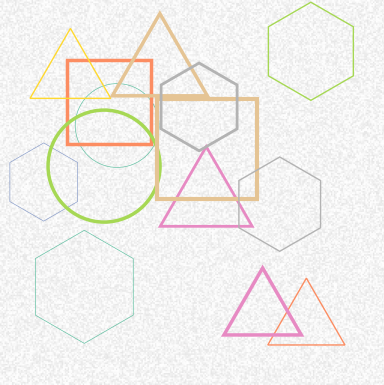[{"shape": "hexagon", "thickness": 0.5, "radius": 0.73, "center": [0.219, 0.255]}, {"shape": "circle", "thickness": 0.5, "radius": 0.54, "center": [0.304, 0.674]}, {"shape": "triangle", "thickness": 1, "radius": 0.58, "center": [0.796, 0.162]}, {"shape": "square", "thickness": 2.5, "radius": 0.55, "center": [0.282, 0.736]}, {"shape": "hexagon", "thickness": 0.5, "radius": 0.51, "center": [0.114, 0.527]}, {"shape": "triangle", "thickness": 2, "radius": 0.69, "center": [0.536, 0.481]}, {"shape": "triangle", "thickness": 2.5, "radius": 0.58, "center": [0.682, 0.188]}, {"shape": "circle", "thickness": 2.5, "radius": 0.73, "center": [0.27, 0.569]}, {"shape": "hexagon", "thickness": 1, "radius": 0.64, "center": [0.807, 0.867]}, {"shape": "triangle", "thickness": 1, "radius": 0.61, "center": [0.183, 0.805]}, {"shape": "square", "thickness": 3, "radius": 0.65, "center": [0.537, 0.613]}, {"shape": "triangle", "thickness": 2.5, "radius": 0.71, "center": [0.415, 0.822]}, {"shape": "hexagon", "thickness": 1, "radius": 0.61, "center": [0.727, 0.47]}, {"shape": "hexagon", "thickness": 2, "radius": 0.57, "center": [0.517, 0.722]}]